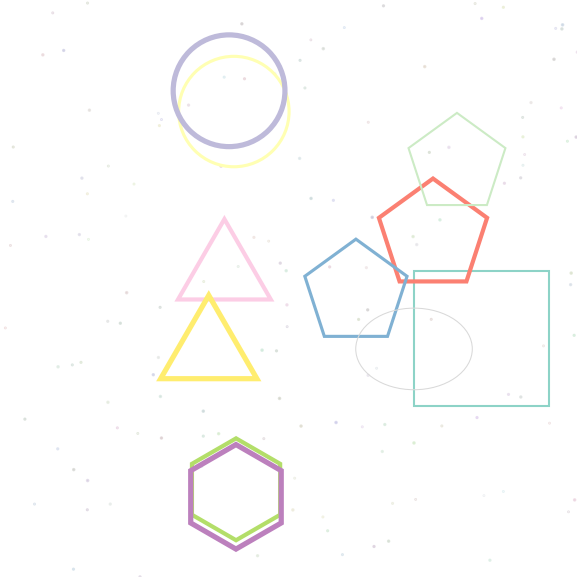[{"shape": "square", "thickness": 1, "radius": 0.58, "center": [0.833, 0.413]}, {"shape": "circle", "thickness": 1.5, "radius": 0.48, "center": [0.405, 0.806]}, {"shape": "circle", "thickness": 2.5, "radius": 0.48, "center": [0.397, 0.842]}, {"shape": "pentagon", "thickness": 2, "radius": 0.49, "center": [0.75, 0.591]}, {"shape": "pentagon", "thickness": 1.5, "radius": 0.47, "center": [0.616, 0.492]}, {"shape": "hexagon", "thickness": 2, "radius": 0.44, "center": [0.409, 0.152]}, {"shape": "triangle", "thickness": 2, "radius": 0.46, "center": [0.389, 0.527]}, {"shape": "oval", "thickness": 0.5, "radius": 0.5, "center": [0.717, 0.395]}, {"shape": "hexagon", "thickness": 2.5, "radius": 0.45, "center": [0.409, 0.139]}, {"shape": "pentagon", "thickness": 1, "radius": 0.44, "center": [0.791, 0.715]}, {"shape": "triangle", "thickness": 2.5, "radius": 0.48, "center": [0.362, 0.391]}]